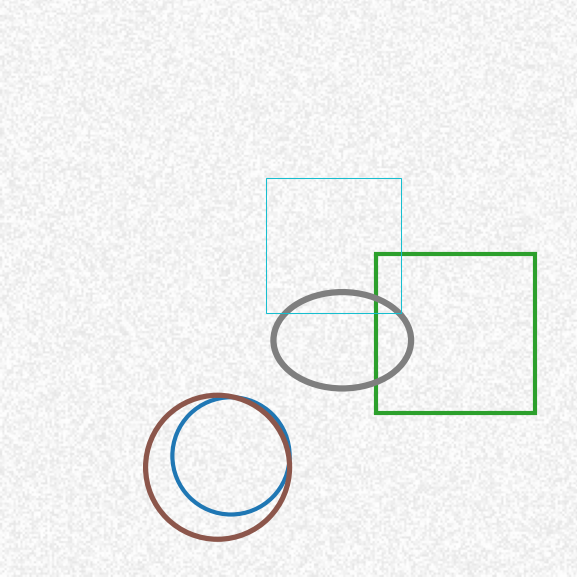[{"shape": "circle", "thickness": 2, "radius": 0.51, "center": [0.4, 0.21]}, {"shape": "square", "thickness": 2, "radius": 0.69, "center": [0.789, 0.422]}, {"shape": "circle", "thickness": 2.5, "radius": 0.62, "center": [0.377, 0.19]}, {"shape": "oval", "thickness": 3, "radius": 0.6, "center": [0.593, 0.41]}, {"shape": "square", "thickness": 0.5, "radius": 0.59, "center": [0.578, 0.574]}]